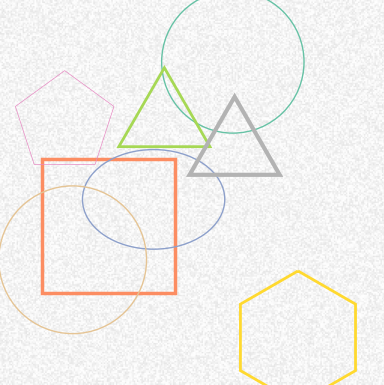[{"shape": "circle", "thickness": 1, "radius": 0.92, "center": [0.605, 0.839]}, {"shape": "square", "thickness": 2.5, "radius": 0.87, "center": [0.282, 0.413]}, {"shape": "oval", "thickness": 1, "radius": 0.92, "center": [0.399, 0.482]}, {"shape": "pentagon", "thickness": 0.5, "radius": 0.67, "center": [0.168, 0.682]}, {"shape": "triangle", "thickness": 2, "radius": 0.68, "center": [0.427, 0.687]}, {"shape": "hexagon", "thickness": 2, "radius": 0.86, "center": [0.774, 0.124]}, {"shape": "circle", "thickness": 1, "radius": 0.96, "center": [0.189, 0.325]}, {"shape": "triangle", "thickness": 3, "radius": 0.68, "center": [0.609, 0.614]}]